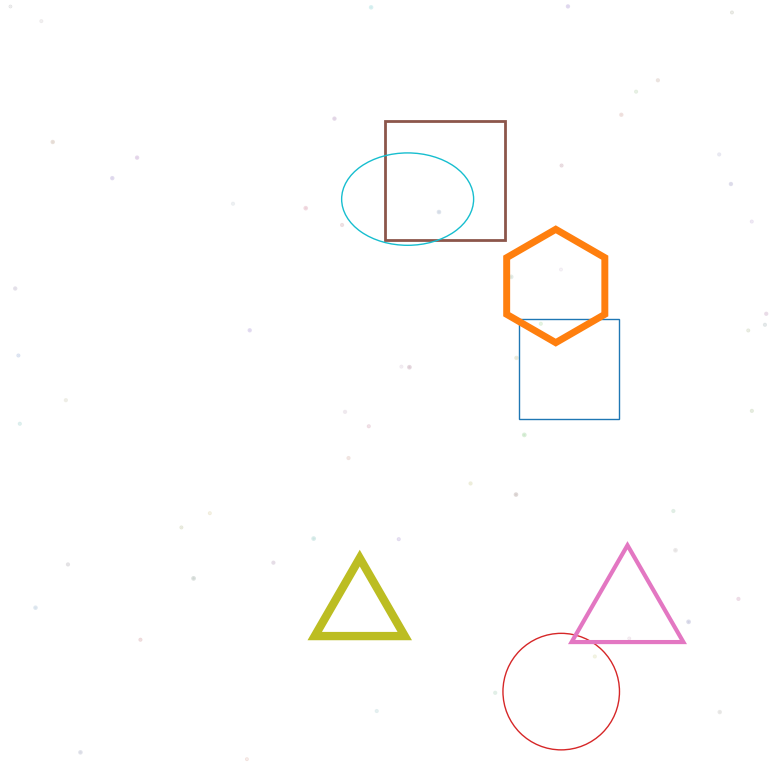[{"shape": "square", "thickness": 0.5, "radius": 0.32, "center": [0.739, 0.521]}, {"shape": "hexagon", "thickness": 2.5, "radius": 0.37, "center": [0.722, 0.629]}, {"shape": "circle", "thickness": 0.5, "radius": 0.38, "center": [0.729, 0.102]}, {"shape": "square", "thickness": 1, "radius": 0.39, "center": [0.578, 0.766]}, {"shape": "triangle", "thickness": 1.5, "radius": 0.42, "center": [0.815, 0.208]}, {"shape": "triangle", "thickness": 3, "radius": 0.34, "center": [0.467, 0.208]}, {"shape": "oval", "thickness": 0.5, "radius": 0.43, "center": [0.529, 0.741]}]